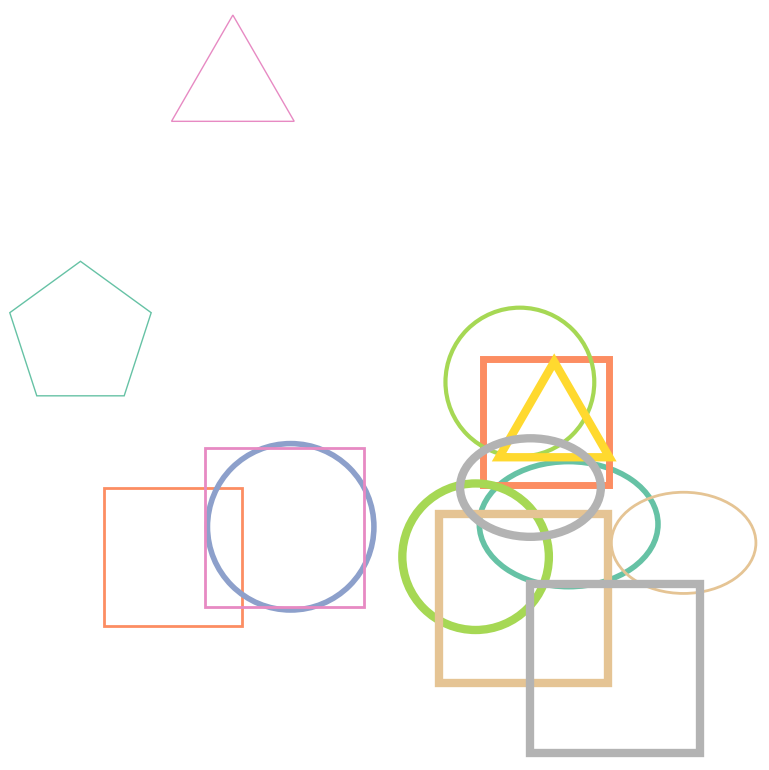[{"shape": "pentagon", "thickness": 0.5, "radius": 0.48, "center": [0.105, 0.564]}, {"shape": "oval", "thickness": 2, "radius": 0.58, "center": [0.739, 0.319]}, {"shape": "square", "thickness": 1, "radius": 0.45, "center": [0.224, 0.276]}, {"shape": "square", "thickness": 2.5, "radius": 0.41, "center": [0.709, 0.452]}, {"shape": "circle", "thickness": 2, "radius": 0.54, "center": [0.378, 0.316]}, {"shape": "square", "thickness": 1, "radius": 0.52, "center": [0.37, 0.315]}, {"shape": "triangle", "thickness": 0.5, "radius": 0.46, "center": [0.302, 0.888]}, {"shape": "circle", "thickness": 1.5, "radius": 0.48, "center": [0.675, 0.504]}, {"shape": "circle", "thickness": 3, "radius": 0.48, "center": [0.618, 0.277]}, {"shape": "triangle", "thickness": 3, "radius": 0.41, "center": [0.72, 0.448]}, {"shape": "oval", "thickness": 1, "radius": 0.47, "center": [0.888, 0.295]}, {"shape": "square", "thickness": 3, "radius": 0.55, "center": [0.68, 0.223]}, {"shape": "square", "thickness": 3, "radius": 0.55, "center": [0.799, 0.132]}, {"shape": "oval", "thickness": 3, "radius": 0.46, "center": [0.689, 0.367]}]